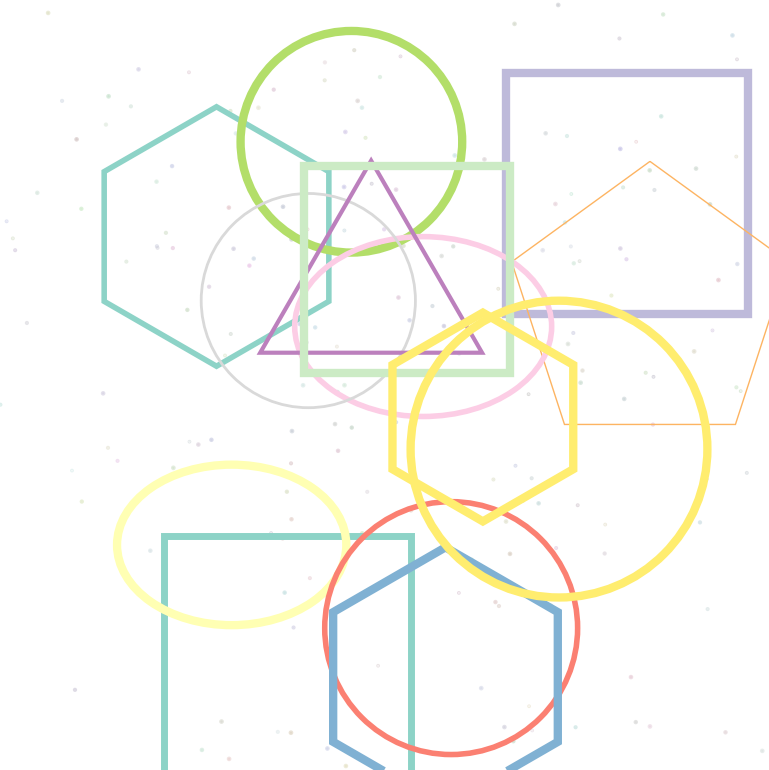[{"shape": "square", "thickness": 2.5, "radius": 0.8, "center": [0.374, 0.142]}, {"shape": "hexagon", "thickness": 2, "radius": 0.84, "center": [0.281, 0.693]}, {"shape": "oval", "thickness": 3, "radius": 0.74, "center": [0.301, 0.292]}, {"shape": "square", "thickness": 3, "radius": 0.78, "center": [0.814, 0.749]}, {"shape": "circle", "thickness": 2, "radius": 0.82, "center": [0.586, 0.184]}, {"shape": "hexagon", "thickness": 3, "radius": 0.84, "center": [0.579, 0.121]}, {"shape": "pentagon", "thickness": 0.5, "radius": 0.94, "center": [0.844, 0.602]}, {"shape": "circle", "thickness": 3, "radius": 0.72, "center": [0.456, 0.816]}, {"shape": "oval", "thickness": 2, "radius": 0.83, "center": [0.55, 0.576]}, {"shape": "circle", "thickness": 1, "radius": 0.7, "center": [0.4, 0.61]}, {"shape": "triangle", "thickness": 1.5, "radius": 0.83, "center": [0.482, 0.625]}, {"shape": "square", "thickness": 3, "radius": 0.67, "center": [0.528, 0.65]}, {"shape": "hexagon", "thickness": 3, "radius": 0.68, "center": [0.627, 0.458]}, {"shape": "circle", "thickness": 3, "radius": 0.96, "center": [0.726, 0.417]}]